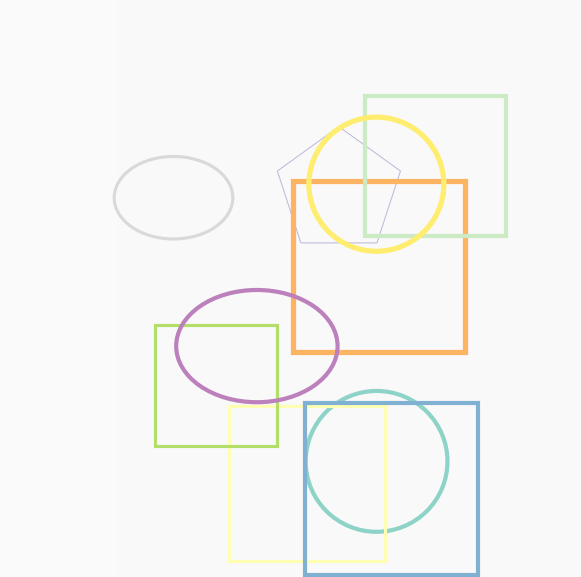[{"shape": "circle", "thickness": 2, "radius": 0.61, "center": [0.648, 0.2]}, {"shape": "square", "thickness": 1.5, "radius": 0.67, "center": [0.528, 0.161]}, {"shape": "pentagon", "thickness": 0.5, "radius": 0.56, "center": [0.583, 0.669]}, {"shape": "square", "thickness": 2, "radius": 0.74, "center": [0.674, 0.152]}, {"shape": "square", "thickness": 2.5, "radius": 0.74, "center": [0.652, 0.537]}, {"shape": "square", "thickness": 1.5, "radius": 0.52, "center": [0.372, 0.332]}, {"shape": "oval", "thickness": 1.5, "radius": 0.51, "center": [0.299, 0.657]}, {"shape": "oval", "thickness": 2, "radius": 0.69, "center": [0.442, 0.4]}, {"shape": "square", "thickness": 2, "radius": 0.61, "center": [0.75, 0.712]}, {"shape": "circle", "thickness": 2.5, "radius": 0.58, "center": [0.648, 0.68]}]